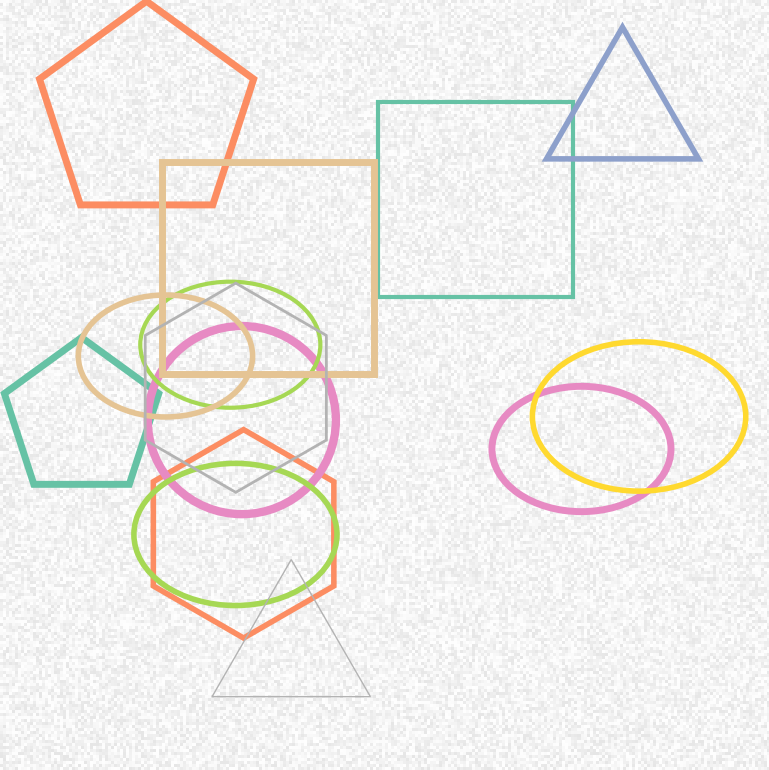[{"shape": "square", "thickness": 1.5, "radius": 0.63, "center": [0.617, 0.741]}, {"shape": "pentagon", "thickness": 2.5, "radius": 0.53, "center": [0.106, 0.456]}, {"shape": "pentagon", "thickness": 2.5, "radius": 0.73, "center": [0.19, 0.852]}, {"shape": "hexagon", "thickness": 2, "radius": 0.68, "center": [0.316, 0.307]}, {"shape": "triangle", "thickness": 2, "radius": 0.57, "center": [0.808, 0.851]}, {"shape": "circle", "thickness": 3, "radius": 0.61, "center": [0.314, 0.454]}, {"shape": "oval", "thickness": 2.5, "radius": 0.58, "center": [0.755, 0.417]}, {"shape": "oval", "thickness": 1.5, "radius": 0.58, "center": [0.299, 0.552]}, {"shape": "oval", "thickness": 2, "radius": 0.66, "center": [0.306, 0.306]}, {"shape": "oval", "thickness": 2, "radius": 0.69, "center": [0.83, 0.459]}, {"shape": "oval", "thickness": 2, "radius": 0.57, "center": [0.215, 0.538]}, {"shape": "square", "thickness": 2.5, "radius": 0.69, "center": [0.348, 0.652]}, {"shape": "hexagon", "thickness": 1, "radius": 0.68, "center": [0.306, 0.496]}, {"shape": "triangle", "thickness": 0.5, "radius": 0.59, "center": [0.378, 0.155]}]